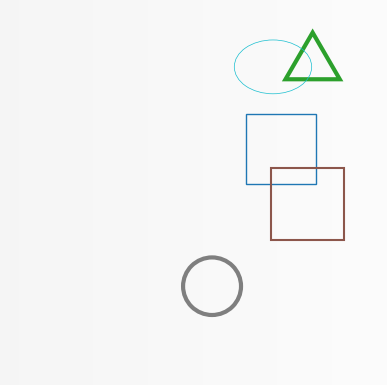[{"shape": "square", "thickness": 1, "radius": 0.45, "center": [0.725, 0.613]}, {"shape": "triangle", "thickness": 3, "radius": 0.4, "center": [0.807, 0.835]}, {"shape": "square", "thickness": 1.5, "radius": 0.47, "center": [0.794, 0.47]}, {"shape": "circle", "thickness": 3, "radius": 0.37, "center": [0.547, 0.257]}, {"shape": "oval", "thickness": 0.5, "radius": 0.5, "center": [0.704, 0.826]}]